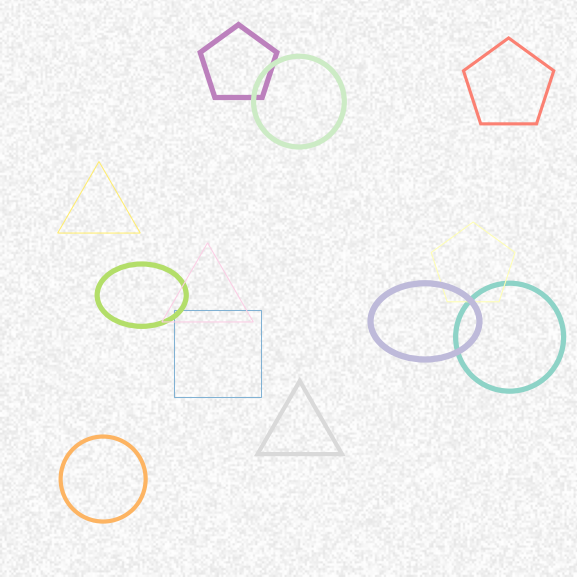[{"shape": "circle", "thickness": 2.5, "radius": 0.47, "center": [0.882, 0.415]}, {"shape": "pentagon", "thickness": 0.5, "radius": 0.38, "center": [0.819, 0.538]}, {"shape": "oval", "thickness": 3, "radius": 0.47, "center": [0.736, 0.443]}, {"shape": "pentagon", "thickness": 1.5, "radius": 0.41, "center": [0.881, 0.851]}, {"shape": "square", "thickness": 0.5, "radius": 0.38, "center": [0.377, 0.388]}, {"shape": "circle", "thickness": 2, "radius": 0.37, "center": [0.179, 0.17]}, {"shape": "oval", "thickness": 2.5, "radius": 0.39, "center": [0.245, 0.488]}, {"shape": "triangle", "thickness": 0.5, "radius": 0.46, "center": [0.359, 0.487]}, {"shape": "triangle", "thickness": 2, "radius": 0.42, "center": [0.519, 0.255]}, {"shape": "pentagon", "thickness": 2.5, "radius": 0.35, "center": [0.413, 0.887]}, {"shape": "circle", "thickness": 2.5, "radius": 0.39, "center": [0.518, 0.823]}, {"shape": "triangle", "thickness": 0.5, "radius": 0.41, "center": [0.171, 0.637]}]